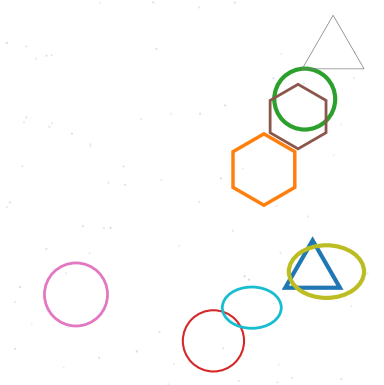[{"shape": "triangle", "thickness": 3, "radius": 0.41, "center": [0.812, 0.294]}, {"shape": "hexagon", "thickness": 2.5, "radius": 0.46, "center": [0.685, 0.56]}, {"shape": "circle", "thickness": 3, "radius": 0.4, "center": [0.792, 0.743]}, {"shape": "circle", "thickness": 1.5, "radius": 0.4, "center": [0.554, 0.115]}, {"shape": "hexagon", "thickness": 2, "radius": 0.42, "center": [0.774, 0.697]}, {"shape": "circle", "thickness": 2, "radius": 0.41, "center": [0.197, 0.235]}, {"shape": "triangle", "thickness": 0.5, "radius": 0.46, "center": [0.865, 0.868]}, {"shape": "oval", "thickness": 3, "radius": 0.49, "center": [0.848, 0.295]}, {"shape": "oval", "thickness": 2, "radius": 0.38, "center": [0.654, 0.201]}]